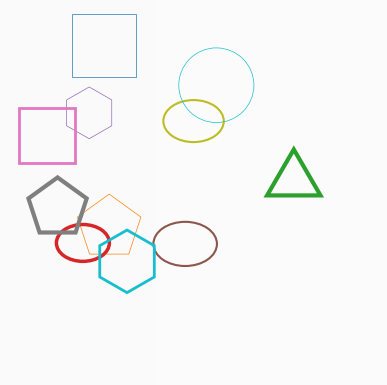[{"shape": "square", "thickness": 0.5, "radius": 0.41, "center": [0.268, 0.882]}, {"shape": "pentagon", "thickness": 0.5, "radius": 0.43, "center": [0.282, 0.41]}, {"shape": "triangle", "thickness": 3, "radius": 0.4, "center": [0.758, 0.532]}, {"shape": "oval", "thickness": 2.5, "radius": 0.34, "center": [0.214, 0.369]}, {"shape": "hexagon", "thickness": 0.5, "radius": 0.34, "center": [0.23, 0.707]}, {"shape": "oval", "thickness": 1.5, "radius": 0.41, "center": [0.478, 0.366]}, {"shape": "square", "thickness": 2, "radius": 0.36, "center": [0.121, 0.649]}, {"shape": "pentagon", "thickness": 3, "radius": 0.4, "center": [0.149, 0.46]}, {"shape": "oval", "thickness": 1.5, "radius": 0.39, "center": [0.5, 0.686]}, {"shape": "hexagon", "thickness": 2, "radius": 0.41, "center": [0.328, 0.321]}, {"shape": "circle", "thickness": 0.5, "radius": 0.48, "center": [0.558, 0.779]}]